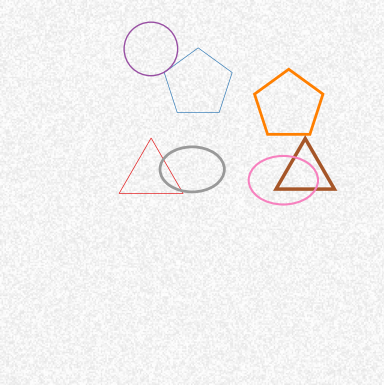[{"shape": "triangle", "thickness": 0.5, "radius": 0.48, "center": [0.393, 0.546]}, {"shape": "pentagon", "thickness": 0.5, "radius": 0.46, "center": [0.515, 0.783]}, {"shape": "circle", "thickness": 1, "radius": 0.35, "center": [0.392, 0.873]}, {"shape": "pentagon", "thickness": 2, "radius": 0.47, "center": [0.75, 0.727]}, {"shape": "triangle", "thickness": 2.5, "radius": 0.44, "center": [0.793, 0.553]}, {"shape": "oval", "thickness": 1.5, "radius": 0.45, "center": [0.736, 0.532]}, {"shape": "oval", "thickness": 2, "radius": 0.42, "center": [0.499, 0.56]}]